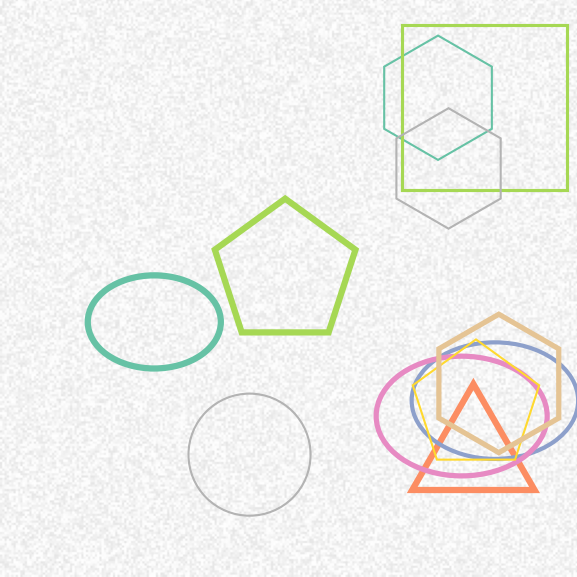[{"shape": "hexagon", "thickness": 1, "radius": 0.54, "center": [0.758, 0.83]}, {"shape": "oval", "thickness": 3, "radius": 0.58, "center": [0.267, 0.442]}, {"shape": "triangle", "thickness": 3, "radius": 0.61, "center": [0.82, 0.212]}, {"shape": "oval", "thickness": 2, "radius": 0.72, "center": [0.857, 0.305]}, {"shape": "oval", "thickness": 2.5, "radius": 0.74, "center": [0.799, 0.279]}, {"shape": "pentagon", "thickness": 3, "radius": 0.64, "center": [0.494, 0.527]}, {"shape": "square", "thickness": 1.5, "radius": 0.71, "center": [0.838, 0.812]}, {"shape": "pentagon", "thickness": 1, "radius": 0.58, "center": [0.824, 0.296]}, {"shape": "hexagon", "thickness": 2.5, "radius": 0.6, "center": [0.864, 0.335]}, {"shape": "hexagon", "thickness": 1, "radius": 0.52, "center": [0.777, 0.707]}, {"shape": "circle", "thickness": 1, "radius": 0.53, "center": [0.432, 0.212]}]